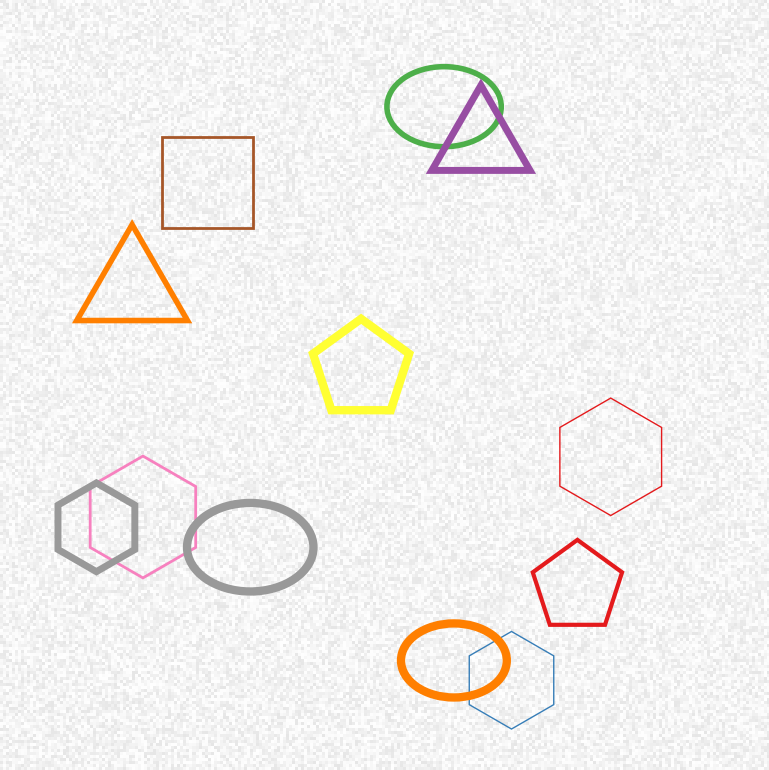[{"shape": "hexagon", "thickness": 0.5, "radius": 0.38, "center": [0.793, 0.407]}, {"shape": "pentagon", "thickness": 1.5, "radius": 0.3, "center": [0.75, 0.238]}, {"shape": "hexagon", "thickness": 0.5, "radius": 0.32, "center": [0.664, 0.117]}, {"shape": "oval", "thickness": 2, "radius": 0.37, "center": [0.577, 0.861]}, {"shape": "triangle", "thickness": 2.5, "radius": 0.37, "center": [0.625, 0.816]}, {"shape": "triangle", "thickness": 2, "radius": 0.42, "center": [0.172, 0.625]}, {"shape": "oval", "thickness": 3, "radius": 0.34, "center": [0.589, 0.142]}, {"shape": "pentagon", "thickness": 3, "radius": 0.33, "center": [0.469, 0.52]}, {"shape": "square", "thickness": 1, "radius": 0.29, "center": [0.269, 0.763]}, {"shape": "hexagon", "thickness": 1, "radius": 0.4, "center": [0.186, 0.329]}, {"shape": "oval", "thickness": 3, "radius": 0.41, "center": [0.325, 0.289]}, {"shape": "hexagon", "thickness": 2.5, "radius": 0.29, "center": [0.125, 0.315]}]